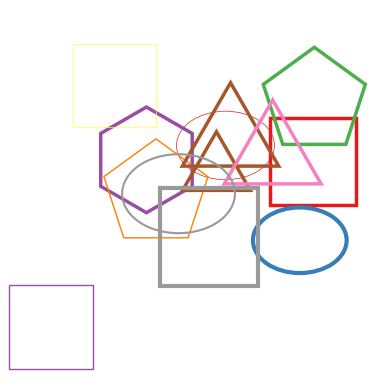[{"shape": "square", "thickness": 2.5, "radius": 0.56, "center": [0.814, 0.58]}, {"shape": "oval", "thickness": 0.5, "radius": 0.64, "center": [0.586, 0.622]}, {"shape": "oval", "thickness": 3, "radius": 0.61, "center": [0.779, 0.376]}, {"shape": "pentagon", "thickness": 2.5, "radius": 0.7, "center": [0.816, 0.738]}, {"shape": "square", "thickness": 1, "radius": 0.55, "center": [0.132, 0.15]}, {"shape": "hexagon", "thickness": 2.5, "radius": 0.69, "center": [0.38, 0.585]}, {"shape": "pentagon", "thickness": 1, "radius": 0.71, "center": [0.405, 0.497]}, {"shape": "square", "thickness": 0.5, "radius": 0.53, "center": [0.297, 0.778]}, {"shape": "triangle", "thickness": 2.5, "radius": 0.72, "center": [0.599, 0.641]}, {"shape": "triangle", "thickness": 2.5, "radius": 0.51, "center": [0.562, 0.556]}, {"shape": "triangle", "thickness": 2.5, "radius": 0.73, "center": [0.708, 0.595]}, {"shape": "square", "thickness": 3, "radius": 0.64, "center": [0.543, 0.385]}, {"shape": "oval", "thickness": 1.5, "radius": 0.73, "center": [0.464, 0.497]}]